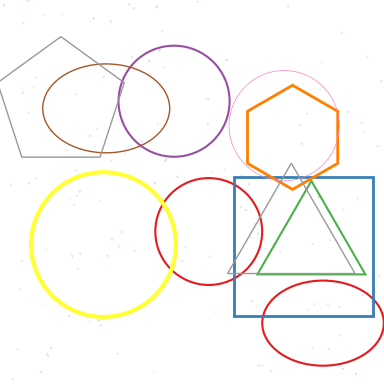[{"shape": "oval", "thickness": 1.5, "radius": 0.79, "center": [0.839, 0.161]}, {"shape": "circle", "thickness": 1.5, "radius": 0.69, "center": [0.542, 0.399]}, {"shape": "square", "thickness": 2, "radius": 0.9, "center": [0.788, 0.36]}, {"shape": "triangle", "thickness": 1.5, "radius": 0.81, "center": [0.809, 0.368]}, {"shape": "circle", "thickness": 1.5, "radius": 0.72, "center": [0.452, 0.737]}, {"shape": "hexagon", "thickness": 2, "radius": 0.68, "center": [0.76, 0.643]}, {"shape": "circle", "thickness": 3, "radius": 0.94, "center": [0.269, 0.365]}, {"shape": "oval", "thickness": 1, "radius": 0.82, "center": [0.276, 0.719]}, {"shape": "circle", "thickness": 0.5, "radius": 0.72, "center": [0.738, 0.674]}, {"shape": "triangle", "thickness": 1, "radius": 0.96, "center": [0.757, 0.385]}, {"shape": "pentagon", "thickness": 1, "radius": 0.87, "center": [0.158, 0.732]}]